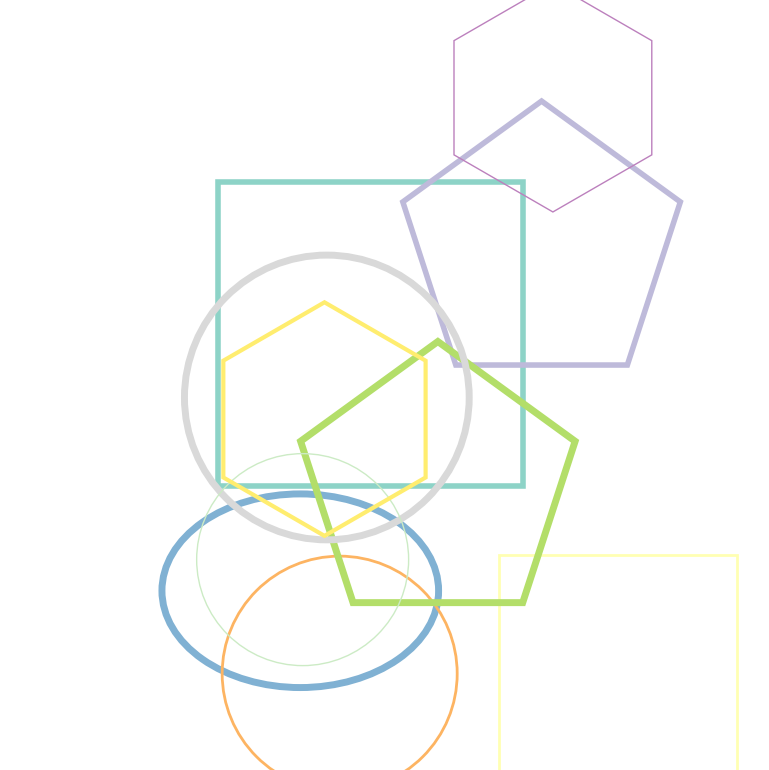[{"shape": "square", "thickness": 2, "radius": 0.99, "center": [0.481, 0.566]}, {"shape": "square", "thickness": 1, "radius": 0.77, "center": [0.803, 0.125]}, {"shape": "pentagon", "thickness": 2, "radius": 0.95, "center": [0.703, 0.679]}, {"shape": "oval", "thickness": 2.5, "radius": 0.9, "center": [0.39, 0.233]}, {"shape": "circle", "thickness": 1, "radius": 0.76, "center": [0.441, 0.125]}, {"shape": "pentagon", "thickness": 2.5, "radius": 0.94, "center": [0.569, 0.369]}, {"shape": "circle", "thickness": 2.5, "radius": 0.92, "center": [0.424, 0.484]}, {"shape": "hexagon", "thickness": 0.5, "radius": 0.74, "center": [0.718, 0.873]}, {"shape": "circle", "thickness": 0.5, "radius": 0.69, "center": [0.393, 0.273]}, {"shape": "hexagon", "thickness": 1.5, "radius": 0.76, "center": [0.421, 0.456]}]